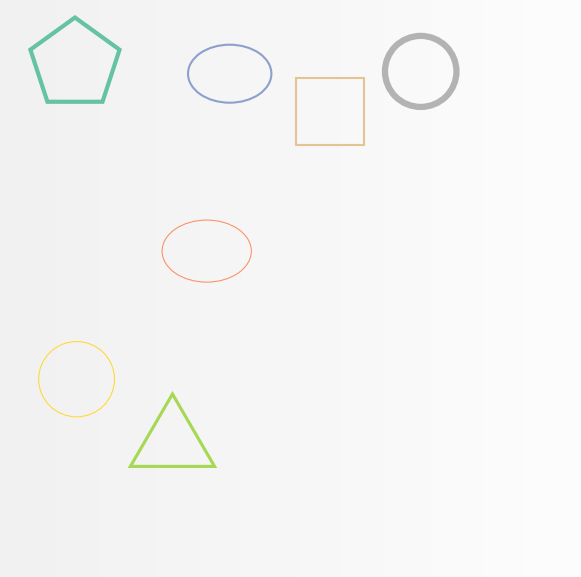[{"shape": "pentagon", "thickness": 2, "radius": 0.4, "center": [0.129, 0.888]}, {"shape": "oval", "thickness": 0.5, "radius": 0.38, "center": [0.356, 0.564]}, {"shape": "oval", "thickness": 1, "radius": 0.36, "center": [0.395, 0.872]}, {"shape": "triangle", "thickness": 1.5, "radius": 0.42, "center": [0.297, 0.233]}, {"shape": "circle", "thickness": 0.5, "radius": 0.33, "center": [0.132, 0.343]}, {"shape": "square", "thickness": 1, "radius": 0.29, "center": [0.568, 0.806]}, {"shape": "circle", "thickness": 3, "radius": 0.31, "center": [0.724, 0.875]}]